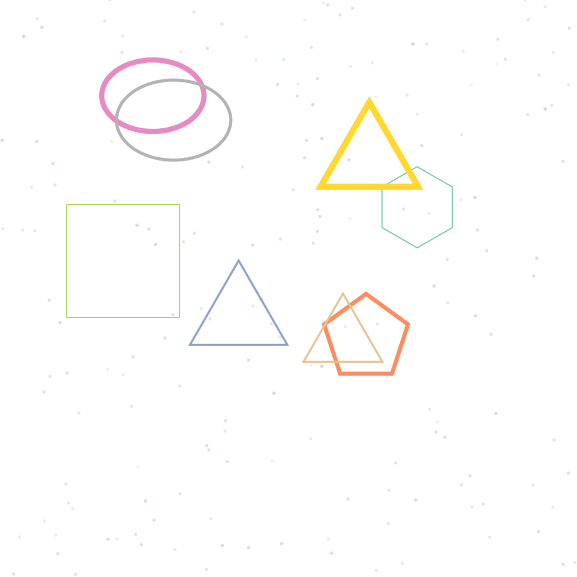[{"shape": "hexagon", "thickness": 0.5, "radius": 0.35, "center": [0.722, 0.64]}, {"shape": "pentagon", "thickness": 2, "radius": 0.38, "center": [0.634, 0.414]}, {"shape": "triangle", "thickness": 1, "radius": 0.49, "center": [0.413, 0.451]}, {"shape": "oval", "thickness": 2.5, "radius": 0.44, "center": [0.265, 0.833]}, {"shape": "square", "thickness": 0.5, "radius": 0.49, "center": [0.211, 0.547]}, {"shape": "triangle", "thickness": 3, "radius": 0.49, "center": [0.639, 0.725]}, {"shape": "triangle", "thickness": 1, "radius": 0.39, "center": [0.594, 0.412]}, {"shape": "oval", "thickness": 1.5, "radius": 0.49, "center": [0.301, 0.791]}]